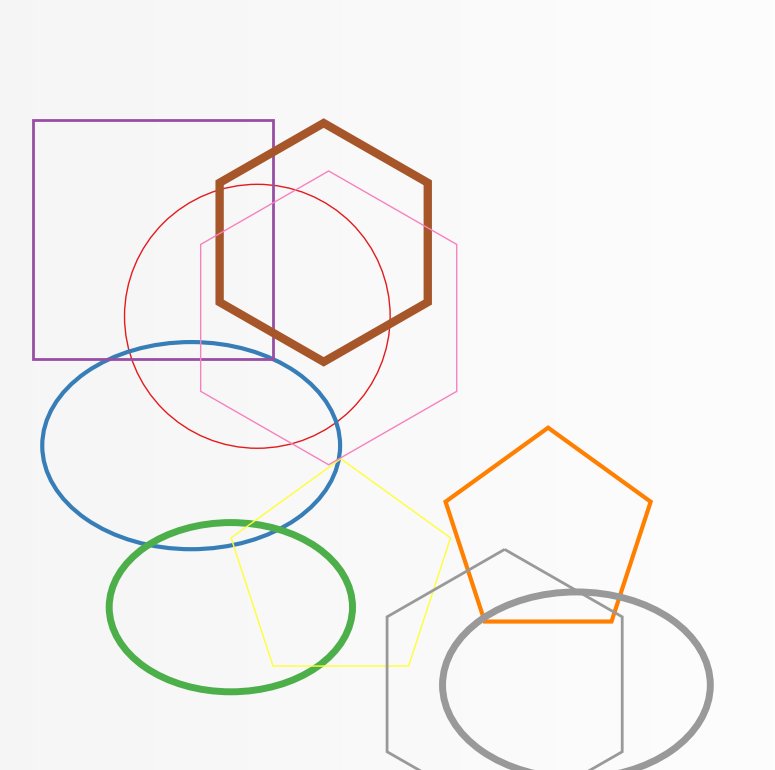[{"shape": "circle", "thickness": 0.5, "radius": 0.86, "center": [0.332, 0.589]}, {"shape": "oval", "thickness": 1.5, "radius": 0.96, "center": [0.247, 0.421]}, {"shape": "oval", "thickness": 2.5, "radius": 0.78, "center": [0.298, 0.211]}, {"shape": "square", "thickness": 1, "radius": 0.77, "center": [0.198, 0.689]}, {"shape": "pentagon", "thickness": 1.5, "radius": 0.7, "center": [0.707, 0.305]}, {"shape": "pentagon", "thickness": 0.5, "radius": 0.74, "center": [0.44, 0.255]}, {"shape": "hexagon", "thickness": 3, "radius": 0.78, "center": [0.418, 0.685]}, {"shape": "hexagon", "thickness": 0.5, "radius": 0.95, "center": [0.424, 0.587]}, {"shape": "oval", "thickness": 2.5, "radius": 0.86, "center": [0.744, 0.11]}, {"shape": "hexagon", "thickness": 1, "radius": 0.88, "center": [0.651, 0.111]}]